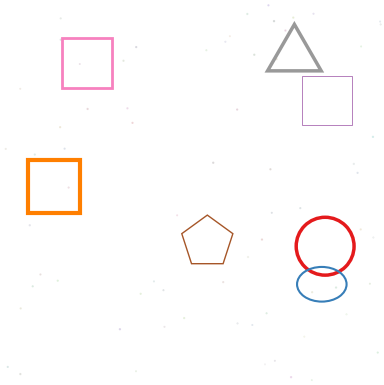[{"shape": "circle", "thickness": 2.5, "radius": 0.38, "center": [0.844, 0.36]}, {"shape": "oval", "thickness": 1.5, "radius": 0.32, "center": [0.836, 0.262]}, {"shape": "square", "thickness": 0.5, "radius": 0.32, "center": [0.849, 0.739]}, {"shape": "square", "thickness": 3, "radius": 0.34, "center": [0.14, 0.515]}, {"shape": "pentagon", "thickness": 1, "radius": 0.35, "center": [0.539, 0.372]}, {"shape": "square", "thickness": 2, "radius": 0.32, "center": [0.226, 0.838]}, {"shape": "triangle", "thickness": 2.5, "radius": 0.4, "center": [0.765, 0.856]}]